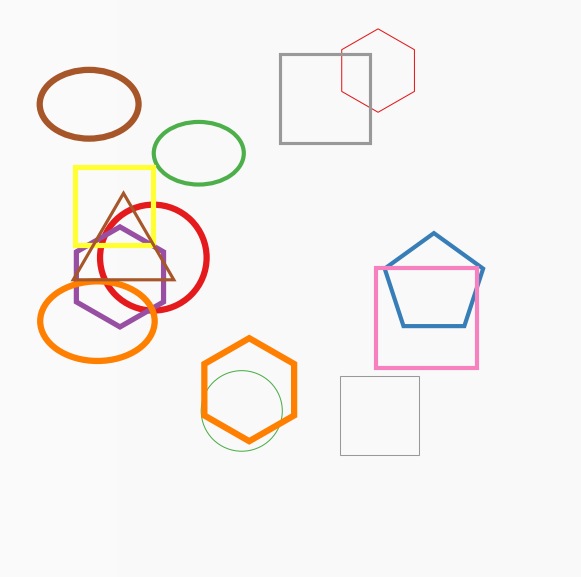[{"shape": "circle", "thickness": 3, "radius": 0.46, "center": [0.264, 0.553]}, {"shape": "hexagon", "thickness": 0.5, "radius": 0.36, "center": [0.65, 0.877]}, {"shape": "pentagon", "thickness": 2, "radius": 0.45, "center": [0.747, 0.506]}, {"shape": "oval", "thickness": 2, "radius": 0.39, "center": [0.342, 0.734]}, {"shape": "circle", "thickness": 0.5, "radius": 0.35, "center": [0.416, 0.288]}, {"shape": "hexagon", "thickness": 2.5, "radius": 0.43, "center": [0.206, 0.52]}, {"shape": "hexagon", "thickness": 3, "radius": 0.45, "center": [0.429, 0.324]}, {"shape": "oval", "thickness": 3, "radius": 0.49, "center": [0.168, 0.443]}, {"shape": "square", "thickness": 2.5, "radius": 0.34, "center": [0.196, 0.643]}, {"shape": "triangle", "thickness": 1.5, "radius": 0.5, "center": [0.212, 0.565]}, {"shape": "oval", "thickness": 3, "radius": 0.43, "center": [0.153, 0.819]}, {"shape": "square", "thickness": 2, "radius": 0.43, "center": [0.734, 0.449]}, {"shape": "square", "thickness": 0.5, "radius": 0.34, "center": [0.653, 0.28]}, {"shape": "square", "thickness": 1.5, "radius": 0.39, "center": [0.559, 0.828]}]